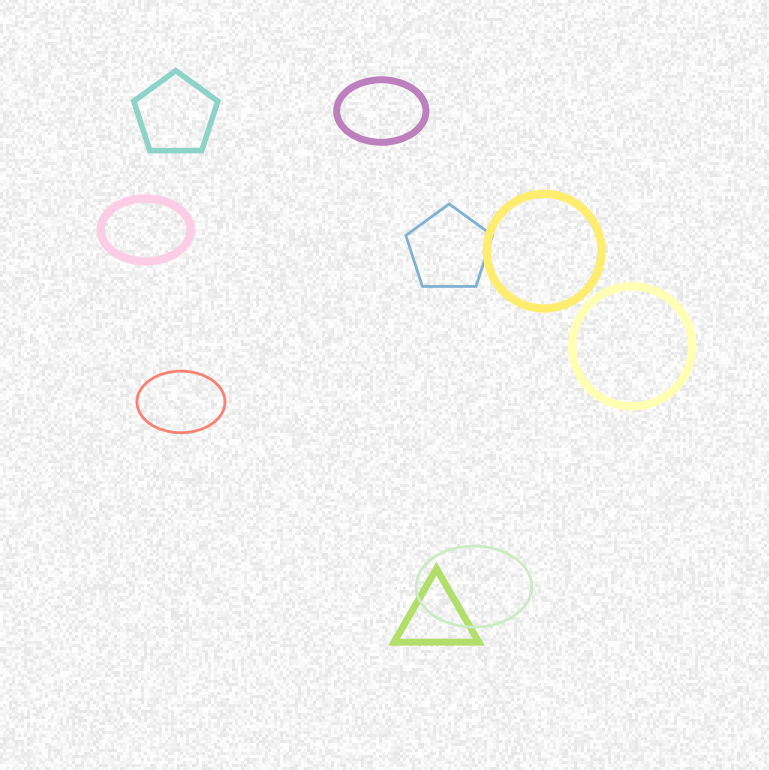[{"shape": "pentagon", "thickness": 2, "radius": 0.29, "center": [0.228, 0.851]}, {"shape": "circle", "thickness": 3, "radius": 0.39, "center": [0.821, 0.55]}, {"shape": "oval", "thickness": 1, "radius": 0.29, "center": [0.235, 0.478]}, {"shape": "pentagon", "thickness": 1, "radius": 0.3, "center": [0.583, 0.676]}, {"shape": "triangle", "thickness": 2.5, "radius": 0.32, "center": [0.567, 0.198]}, {"shape": "oval", "thickness": 3, "radius": 0.29, "center": [0.189, 0.701]}, {"shape": "oval", "thickness": 2.5, "radius": 0.29, "center": [0.495, 0.856]}, {"shape": "oval", "thickness": 1, "radius": 0.38, "center": [0.616, 0.238]}, {"shape": "circle", "thickness": 3, "radius": 0.37, "center": [0.707, 0.674]}]